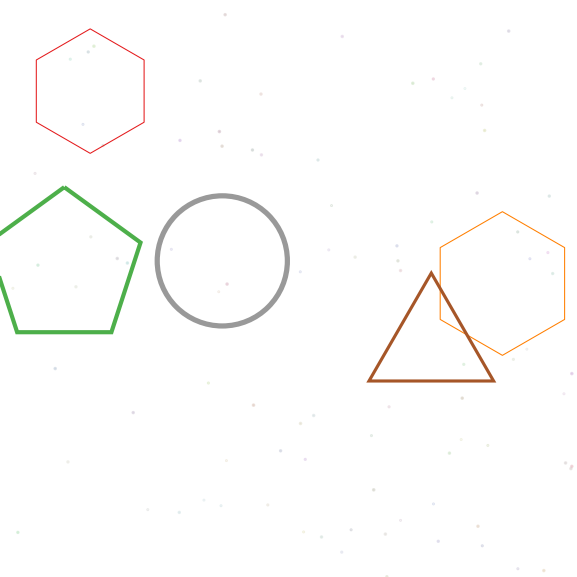[{"shape": "hexagon", "thickness": 0.5, "radius": 0.54, "center": [0.156, 0.841]}, {"shape": "pentagon", "thickness": 2, "radius": 0.69, "center": [0.111, 0.536]}, {"shape": "hexagon", "thickness": 0.5, "radius": 0.62, "center": [0.87, 0.508]}, {"shape": "triangle", "thickness": 1.5, "radius": 0.62, "center": [0.747, 0.402]}, {"shape": "circle", "thickness": 2.5, "radius": 0.56, "center": [0.385, 0.547]}]